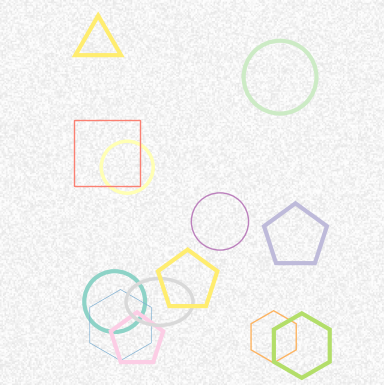[{"shape": "circle", "thickness": 3, "radius": 0.4, "center": [0.298, 0.217]}, {"shape": "circle", "thickness": 2.5, "radius": 0.34, "center": [0.33, 0.566]}, {"shape": "pentagon", "thickness": 3, "radius": 0.43, "center": [0.767, 0.386]}, {"shape": "square", "thickness": 1, "radius": 0.42, "center": [0.278, 0.602]}, {"shape": "hexagon", "thickness": 0.5, "radius": 0.46, "center": [0.313, 0.156]}, {"shape": "hexagon", "thickness": 1, "radius": 0.34, "center": [0.711, 0.125]}, {"shape": "hexagon", "thickness": 3, "radius": 0.42, "center": [0.784, 0.102]}, {"shape": "pentagon", "thickness": 3, "radius": 0.36, "center": [0.356, 0.117]}, {"shape": "oval", "thickness": 2.5, "radius": 0.43, "center": [0.414, 0.216]}, {"shape": "circle", "thickness": 1, "radius": 0.37, "center": [0.571, 0.425]}, {"shape": "circle", "thickness": 3, "radius": 0.47, "center": [0.727, 0.8]}, {"shape": "triangle", "thickness": 3, "radius": 0.34, "center": [0.255, 0.891]}, {"shape": "pentagon", "thickness": 3, "radius": 0.41, "center": [0.487, 0.271]}]